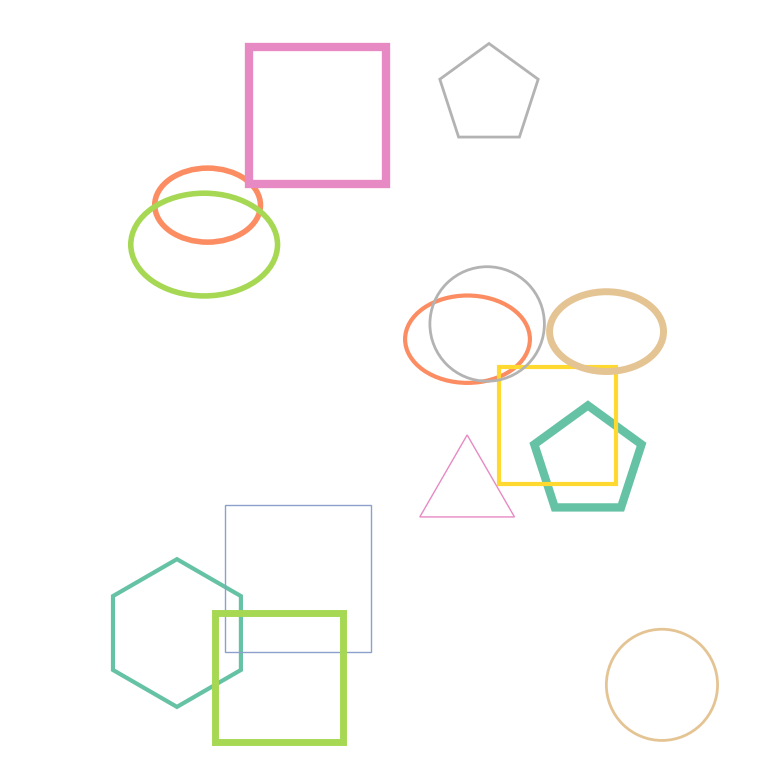[{"shape": "hexagon", "thickness": 1.5, "radius": 0.48, "center": [0.23, 0.178]}, {"shape": "pentagon", "thickness": 3, "radius": 0.37, "center": [0.764, 0.4]}, {"shape": "oval", "thickness": 2, "radius": 0.34, "center": [0.27, 0.734]}, {"shape": "oval", "thickness": 1.5, "radius": 0.41, "center": [0.607, 0.559]}, {"shape": "square", "thickness": 0.5, "radius": 0.47, "center": [0.387, 0.249]}, {"shape": "square", "thickness": 3, "radius": 0.44, "center": [0.412, 0.85]}, {"shape": "triangle", "thickness": 0.5, "radius": 0.35, "center": [0.607, 0.364]}, {"shape": "oval", "thickness": 2, "radius": 0.48, "center": [0.265, 0.682]}, {"shape": "square", "thickness": 2.5, "radius": 0.42, "center": [0.363, 0.12]}, {"shape": "square", "thickness": 1.5, "radius": 0.38, "center": [0.724, 0.447]}, {"shape": "circle", "thickness": 1, "radius": 0.36, "center": [0.86, 0.111]}, {"shape": "oval", "thickness": 2.5, "radius": 0.37, "center": [0.788, 0.569]}, {"shape": "pentagon", "thickness": 1, "radius": 0.34, "center": [0.635, 0.876]}, {"shape": "circle", "thickness": 1, "radius": 0.37, "center": [0.633, 0.579]}]